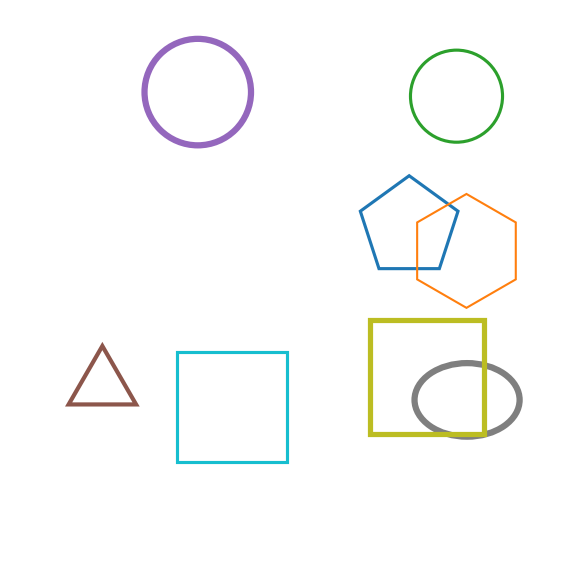[{"shape": "pentagon", "thickness": 1.5, "radius": 0.44, "center": [0.709, 0.606]}, {"shape": "hexagon", "thickness": 1, "radius": 0.49, "center": [0.808, 0.565]}, {"shape": "circle", "thickness": 1.5, "radius": 0.4, "center": [0.79, 0.833]}, {"shape": "circle", "thickness": 3, "radius": 0.46, "center": [0.342, 0.84]}, {"shape": "triangle", "thickness": 2, "radius": 0.34, "center": [0.177, 0.333]}, {"shape": "oval", "thickness": 3, "radius": 0.45, "center": [0.809, 0.307]}, {"shape": "square", "thickness": 2.5, "radius": 0.49, "center": [0.739, 0.347]}, {"shape": "square", "thickness": 1.5, "radius": 0.47, "center": [0.401, 0.295]}]